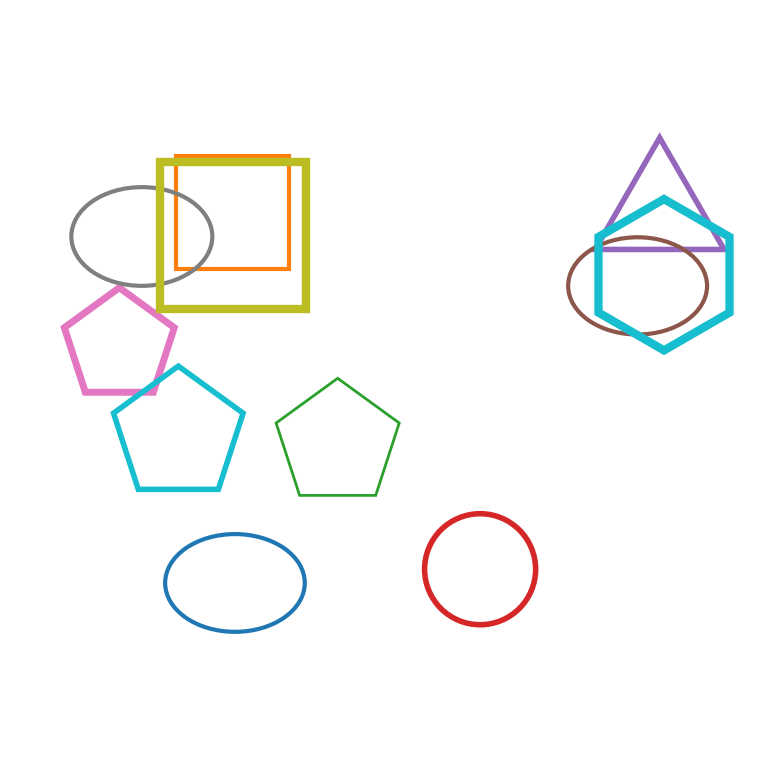[{"shape": "oval", "thickness": 1.5, "radius": 0.45, "center": [0.305, 0.243]}, {"shape": "square", "thickness": 1.5, "radius": 0.37, "center": [0.302, 0.724]}, {"shape": "pentagon", "thickness": 1, "radius": 0.42, "center": [0.439, 0.425]}, {"shape": "circle", "thickness": 2, "radius": 0.36, "center": [0.624, 0.261]}, {"shape": "triangle", "thickness": 2, "radius": 0.48, "center": [0.857, 0.724]}, {"shape": "oval", "thickness": 1.5, "radius": 0.45, "center": [0.828, 0.629]}, {"shape": "pentagon", "thickness": 2.5, "radius": 0.38, "center": [0.155, 0.551]}, {"shape": "oval", "thickness": 1.5, "radius": 0.46, "center": [0.184, 0.693]}, {"shape": "square", "thickness": 3, "radius": 0.48, "center": [0.302, 0.694]}, {"shape": "pentagon", "thickness": 2, "radius": 0.44, "center": [0.232, 0.436]}, {"shape": "hexagon", "thickness": 3, "radius": 0.49, "center": [0.862, 0.643]}]